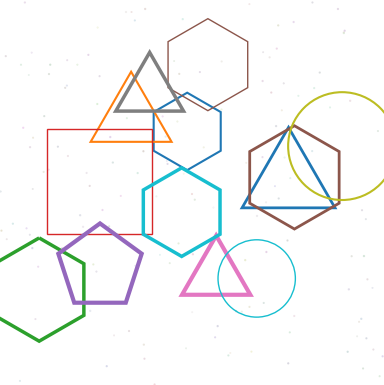[{"shape": "triangle", "thickness": 2, "radius": 0.7, "center": [0.749, 0.53]}, {"shape": "hexagon", "thickness": 1.5, "radius": 0.5, "center": [0.486, 0.659]}, {"shape": "triangle", "thickness": 1.5, "radius": 0.61, "center": [0.341, 0.692]}, {"shape": "hexagon", "thickness": 2.5, "radius": 0.67, "center": [0.102, 0.248]}, {"shape": "square", "thickness": 1, "radius": 0.68, "center": [0.257, 0.53]}, {"shape": "pentagon", "thickness": 3, "radius": 0.57, "center": [0.26, 0.306]}, {"shape": "hexagon", "thickness": 2, "radius": 0.67, "center": [0.765, 0.539]}, {"shape": "hexagon", "thickness": 1, "radius": 0.6, "center": [0.54, 0.832]}, {"shape": "triangle", "thickness": 3, "radius": 0.51, "center": [0.561, 0.286]}, {"shape": "triangle", "thickness": 2.5, "radius": 0.51, "center": [0.389, 0.762]}, {"shape": "circle", "thickness": 1.5, "radius": 0.7, "center": [0.888, 0.621]}, {"shape": "circle", "thickness": 1, "radius": 0.5, "center": [0.667, 0.277]}, {"shape": "hexagon", "thickness": 2.5, "radius": 0.58, "center": [0.472, 0.449]}]